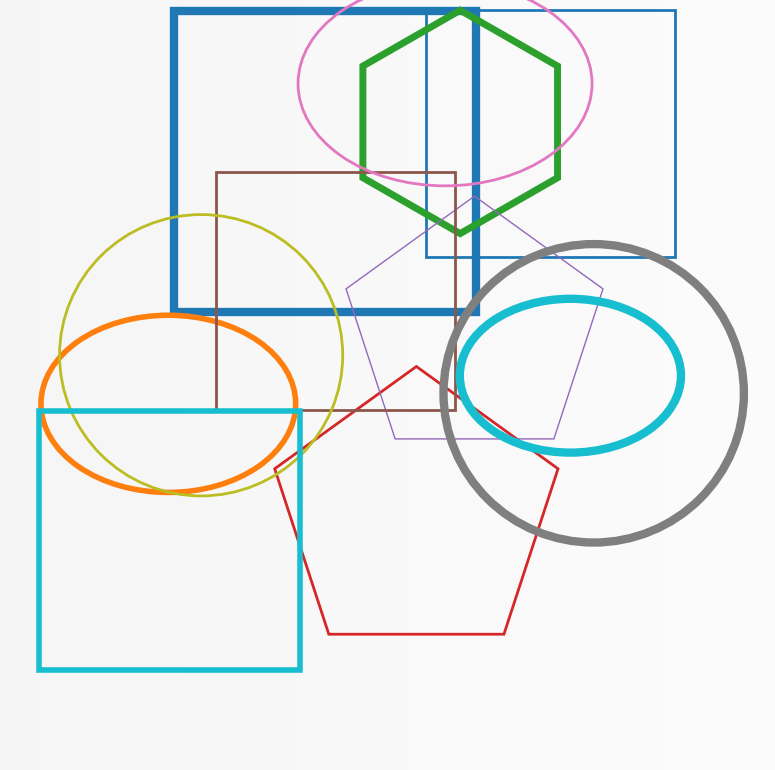[{"shape": "square", "thickness": 1, "radius": 0.8, "center": [0.71, 0.827]}, {"shape": "square", "thickness": 3, "radius": 0.97, "center": [0.419, 0.79]}, {"shape": "oval", "thickness": 2, "radius": 0.82, "center": [0.217, 0.476]}, {"shape": "hexagon", "thickness": 2.5, "radius": 0.73, "center": [0.594, 0.842]}, {"shape": "pentagon", "thickness": 1, "radius": 0.96, "center": [0.537, 0.332]}, {"shape": "pentagon", "thickness": 0.5, "radius": 0.87, "center": [0.612, 0.571]}, {"shape": "square", "thickness": 1, "radius": 0.77, "center": [0.433, 0.622]}, {"shape": "oval", "thickness": 1, "radius": 0.95, "center": [0.574, 0.891]}, {"shape": "circle", "thickness": 3, "radius": 0.97, "center": [0.766, 0.489]}, {"shape": "circle", "thickness": 1, "radius": 0.91, "center": [0.26, 0.539]}, {"shape": "square", "thickness": 2, "radius": 0.84, "center": [0.219, 0.298]}, {"shape": "oval", "thickness": 3, "radius": 0.71, "center": [0.736, 0.512]}]